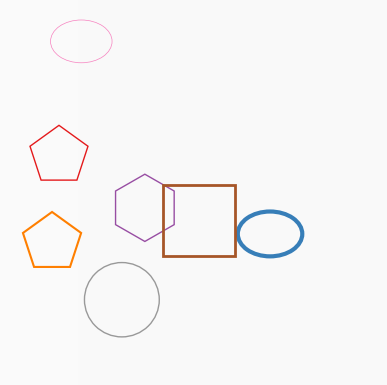[{"shape": "pentagon", "thickness": 1, "radius": 0.39, "center": [0.152, 0.596]}, {"shape": "oval", "thickness": 3, "radius": 0.42, "center": [0.697, 0.392]}, {"shape": "hexagon", "thickness": 1, "radius": 0.44, "center": [0.374, 0.46]}, {"shape": "pentagon", "thickness": 1.5, "radius": 0.39, "center": [0.134, 0.371]}, {"shape": "square", "thickness": 2, "radius": 0.46, "center": [0.513, 0.427]}, {"shape": "oval", "thickness": 0.5, "radius": 0.4, "center": [0.21, 0.893]}, {"shape": "circle", "thickness": 1, "radius": 0.48, "center": [0.314, 0.222]}]